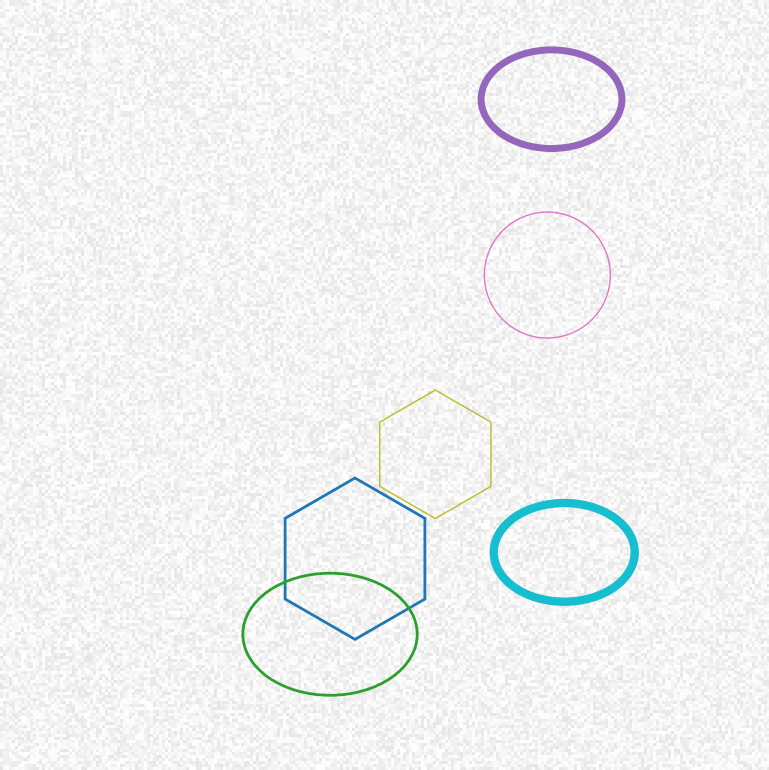[{"shape": "hexagon", "thickness": 1, "radius": 0.52, "center": [0.461, 0.274]}, {"shape": "oval", "thickness": 1, "radius": 0.57, "center": [0.429, 0.176]}, {"shape": "oval", "thickness": 2.5, "radius": 0.46, "center": [0.716, 0.871]}, {"shape": "circle", "thickness": 0.5, "radius": 0.41, "center": [0.711, 0.643]}, {"shape": "hexagon", "thickness": 0.5, "radius": 0.42, "center": [0.565, 0.41]}, {"shape": "oval", "thickness": 3, "radius": 0.46, "center": [0.733, 0.283]}]